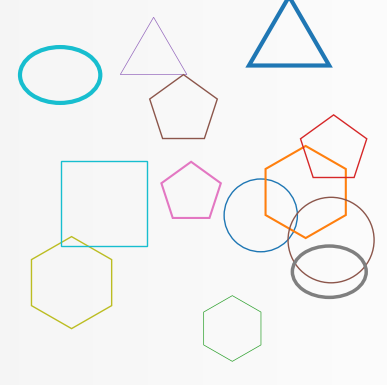[{"shape": "circle", "thickness": 1, "radius": 0.47, "center": [0.673, 0.441]}, {"shape": "triangle", "thickness": 3, "radius": 0.6, "center": [0.746, 0.89]}, {"shape": "hexagon", "thickness": 1.5, "radius": 0.6, "center": [0.789, 0.501]}, {"shape": "hexagon", "thickness": 0.5, "radius": 0.43, "center": [0.6, 0.147]}, {"shape": "pentagon", "thickness": 1, "radius": 0.45, "center": [0.861, 0.612]}, {"shape": "triangle", "thickness": 0.5, "radius": 0.5, "center": [0.396, 0.856]}, {"shape": "pentagon", "thickness": 1, "radius": 0.46, "center": [0.474, 0.714]}, {"shape": "circle", "thickness": 1, "radius": 0.56, "center": [0.854, 0.376]}, {"shape": "pentagon", "thickness": 1.5, "radius": 0.4, "center": [0.493, 0.499]}, {"shape": "oval", "thickness": 2.5, "radius": 0.48, "center": [0.85, 0.294]}, {"shape": "hexagon", "thickness": 1, "radius": 0.6, "center": [0.185, 0.266]}, {"shape": "square", "thickness": 1, "radius": 0.56, "center": [0.267, 0.472]}, {"shape": "oval", "thickness": 3, "radius": 0.52, "center": [0.155, 0.805]}]